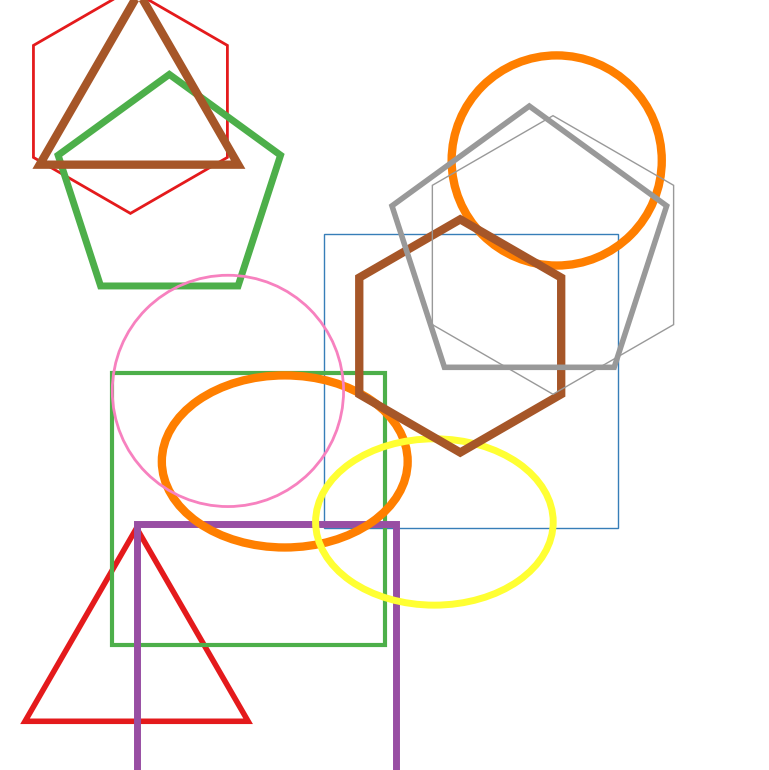[{"shape": "triangle", "thickness": 2, "radius": 0.84, "center": [0.177, 0.147]}, {"shape": "hexagon", "thickness": 1, "radius": 0.73, "center": [0.169, 0.868]}, {"shape": "square", "thickness": 0.5, "radius": 0.95, "center": [0.611, 0.505]}, {"shape": "pentagon", "thickness": 2.5, "radius": 0.76, "center": [0.22, 0.751]}, {"shape": "square", "thickness": 1.5, "radius": 0.88, "center": [0.323, 0.339]}, {"shape": "square", "thickness": 2.5, "radius": 0.84, "center": [0.347, 0.152]}, {"shape": "oval", "thickness": 3, "radius": 0.8, "center": [0.37, 0.401]}, {"shape": "circle", "thickness": 3, "radius": 0.68, "center": [0.723, 0.792]}, {"shape": "oval", "thickness": 2.5, "radius": 0.77, "center": [0.564, 0.322]}, {"shape": "triangle", "thickness": 3, "radius": 0.74, "center": [0.18, 0.861]}, {"shape": "hexagon", "thickness": 3, "radius": 0.76, "center": [0.598, 0.564]}, {"shape": "circle", "thickness": 1, "radius": 0.75, "center": [0.296, 0.492]}, {"shape": "hexagon", "thickness": 0.5, "radius": 0.9, "center": [0.718, 0.669]}, {"shape": "pentagon", "thickness": 2, "radius": 0.94, "center": [0.687, 0.675]}]